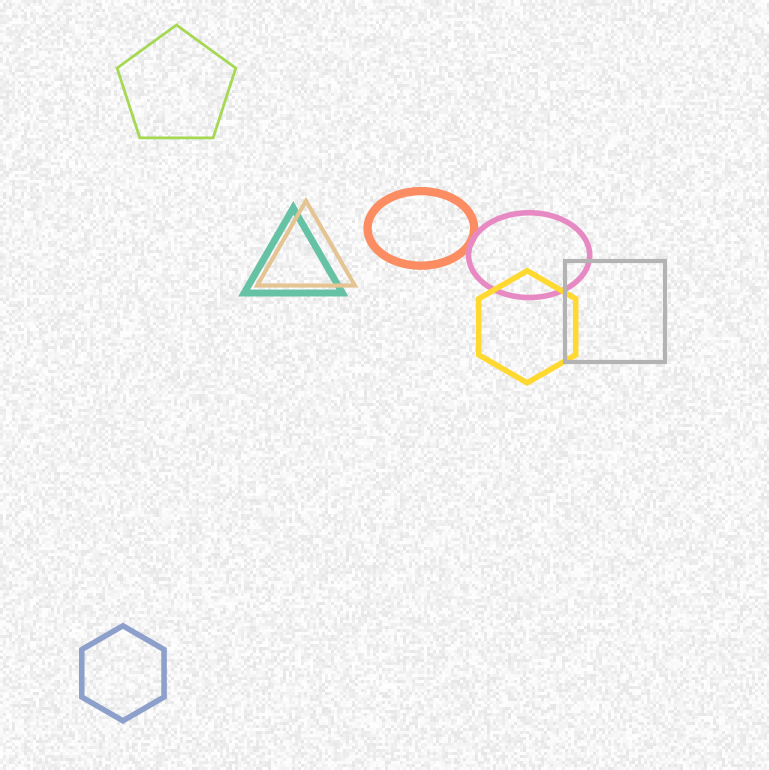[{"shape": "triangle", "thickness": 2.5, "radius": 0.37, "center": [0.381, 0.656]}, {"shape": "oval", "thickness": 3, "radius": 0.35, "center": [0.547, 0.703]}, {"shape": "hexagon", "thickness": 2, "radius": 0.31, "center": [0.16, 0.126]}, {"shape": "oval", "thickness": 2, "radius": 0.39, "center": [0.687, 0.669]}, {"shape": "pentagon", "thickness": 1, "radius": 0.41, "center": [0.229, 0.887]}, {"shape": "hexagon", "thickness": 2, "radius": 0.36, "center": [0.685, 0.576]}, {"shape": "triangle", "thickness": 1.5, "radius": 0.37, "center": [0.397, 0.666]}, {"shape": "square", "thickness": 1.5, "radius": 0.33, "center": [0.799, 0.595]}]